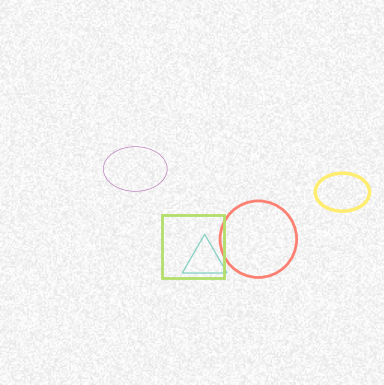[{"shape": "triangle", "thickness": 1, "radius": 0.34, "center": [0.532, 0.324]}, {"shape": "circle", "thickness": 2, "radius": 0.5, "center": [0.671, 0.379]}, {"shape": "square", "thickness": 2, "radius": 0.41, "center": [0.501, 0.36]}, {"shape": "oval", "thickness": 0.5, "radius": 0.41, "center": [0.351, 0.561]}, {"shape": "oval", "thickness": 2.5, "radius": 0.35, "center": [0.889, 0.501]}]